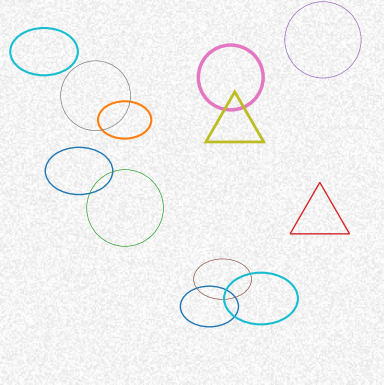[{"shape": "oval", "thickness": 1, "radius": 0.44, "center": [0.205, 0.556]}, {"shape": "oval", "thickness": 1, "radius": 0.38, "center": [0.544, 0.204]}, {"shape": "oval", "thickness": 1.5, "radius": 0.35, "center": [0.324, 0.688]}, {"shape": "circle", "thickness": 0.5, "radius": 0.5, "center": [0.325, 0.46]}, {"shape": "triangle", "thickness": 1, "radius": 0.45, "center": [0.831, 0.437]}, {"shape": "circle", "thickness": 0.5, "radius": 0.5, "center": [0.839, 0.896]}, {"shape": "oval", "thickness": 0.5, "radius": 0.38, "center": [0.578, 0.275]}, {"shape": "circle", "thickness": 2.5, "radius": 0.42, "center": [0.599, 0.799]}, {"shape": "circle", "thickness": 0.5, "radius": 0.45, "center": [0.248, 0.751]}, {"shape": "triangle", "thickness": 2, "radius": 0.43, "center": [0.61, 0.675]}, {"shape": "oval", "thickness": 1.5, "radius": 0.48, "center": [0.678, 0.225]}, {"shape": "oval", "thickness": 1.5, "radius": 0.44, "center": [0.114, 0.866]}]